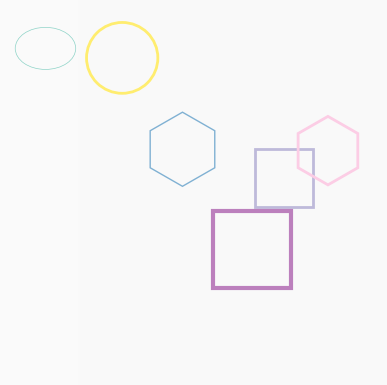[{"shape": "oval", "thickness": 0.5, "radius": 0.39, "center": [0.117, 0.874]}, {"shape": "square", "thickness": 2, "radius": 0.37, "center": [0.732, 0.537]}, {"shape": "hexagon", "thickness": 1, "radius": 0.48, "center": [0.471, 0.612]}, {"shape": "hexagon", "thickness": 2, "radius": 0.44, "center": [0.846, 0.609]}, {"shape": "square", "thickness": 3, "radius": 0.5, "center": [0.65, 0.352]}, {"shape": "circle", "thickness": 2, "radius": 0.46, "center": [0.315, 0.85]}]